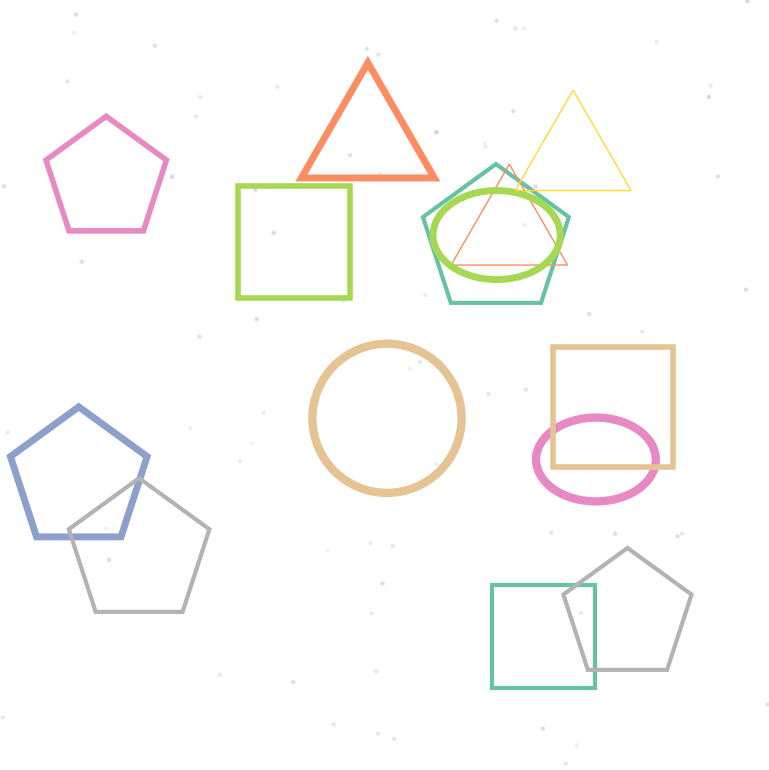[{"shape": "pentagon", "thickness": 1.5, "radius": 0.5, "center": [0.644, 0.687]}, {"shape": "square", "thickness": 1.5, "radius": 0.34, "center": [0.706, 0.173]}, {"shape": "triangle", "thickness": 0.5, "radius": 0.44, "center": [0.661, 0.699]}, {"shape": "triangle", "thickness": 2.5, "radius": 0.5, "center": [0.478, 0.819]}, {"shape": "pentagon", "thickness": 2.5, "radius": 0.47, "center": [0.102, 0.378]}, {"shape": "oval", "thickness": 3, "radius": 0.39, "center": [0.774, 0.403]}, {"shape": "pentagon", "thickness": 2, "radius": 0.41, "center": [0.138, 0.767]}, {"shape": "oval", "thickness": 2.5, "radius": 0.41, "center": [0.645, 0.695]}, {"shape": "square", "thickness": 2, "radius": 0.36, "center": [0.382, 0.686]}, {"shape": "triangle", "thickness": 0.5, "radius": 0.43, "center": [0.744, 0.796]}, {"shape": "circle", "thickness": 3, "radius": 0.48, "center": [0.503, 0.457]}, {"shape": "square", "thickness": 2, "radius": 0.39, "center": [0.796, 0.471]}, {"shape": "pentagon", "thickness": 1.5, "radius": 0.48, "center": [0.181, 0.283]}, {"shape": "pentagon", "thickness": 1.5, "radius": 0.44, "center": [0.815, 0.201]}]